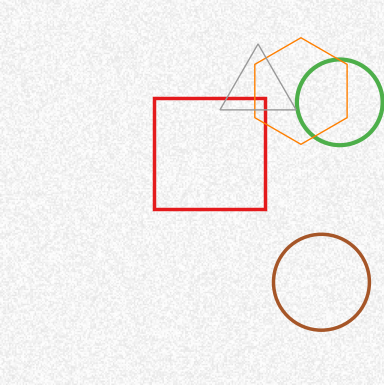[{"shape": "square", "thickness": 2.5, "radius": 0.72, "center": [0.544, 0.602]}, {"shape": "circle", "thickness": 3, "radius": 0.56, "center": [0.883, 0.734]}, {"shape": "hexagon", "thickness": 1, "radius": 0.69, "center": [0.782, 0.764]}, {"shape": "circle", "thickness": 2.5, "radius": 0.62, "center": [0.835, 0.267]}, {"shape": "triangle", "thickness": 1, "radius": 0.57, "center": [0.67, 0.772]}]